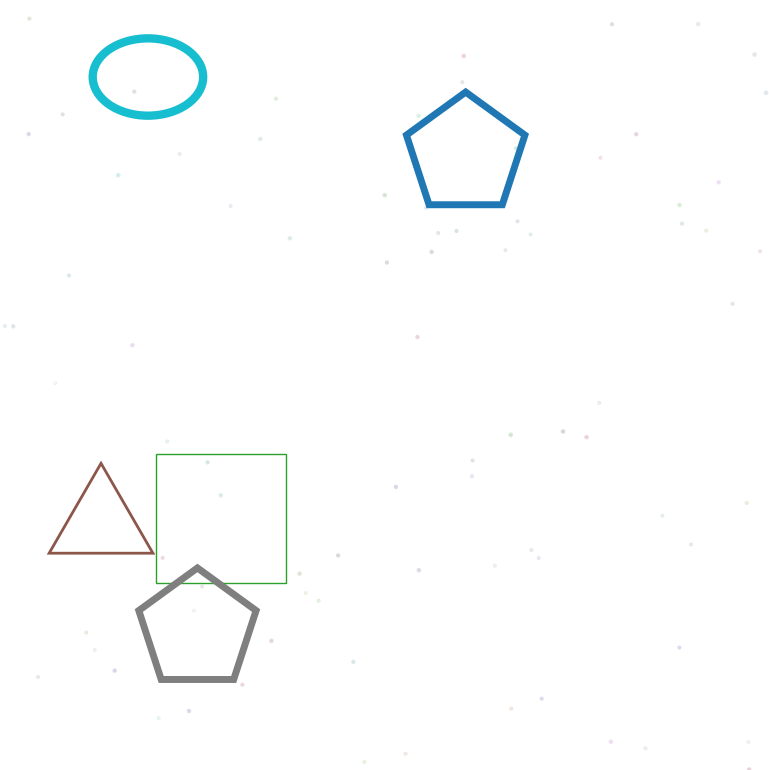[{"shape": "pentagon", "thickness": 2.5, "radius": 0.4, "center": [0.605, 0.8]}, {"shape": "square", "thickness": 0.5, "radius": 0.42, "center": [0.287, 0.327]}, {"shape": "triangle", "thickness": 1, "radius": 0.39, "center": [0.131, 0.32]}, {"shape": "pentagon", "thickness": 2.5, "radius": 0.4, "center": [0.256, 0.182]}, {"shape": "oval", "thickness": 3, "radius": 0.36, "center": [0.192, 0.9]}]